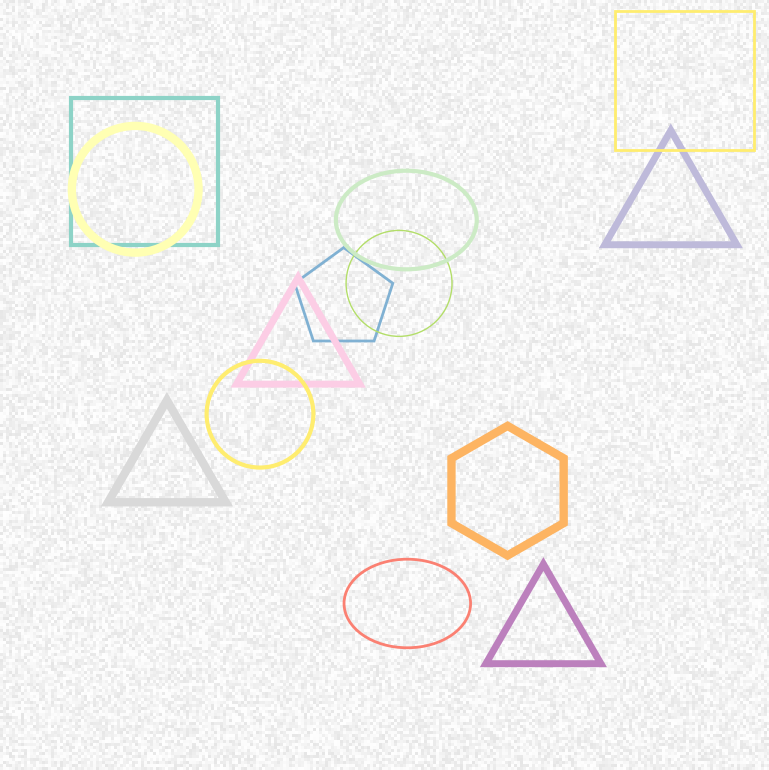[{"shape": "square", "thickness": 1.5, "radius": 0.48, "center": [0.188, 0.777]}, {"shape": "circle", "thickness": 3, "radius": 0.41, "center": [0.176, 0.754]}, {"shape": "triangle", "thickness": 2.5, "radius": 0.49, "center": [0.871, 0.732]}, {"shape": "oval", "thickness": 1, "radius": 0.41, "center": [0.529, 0.216]}, {"shape": "pentagon", "thickness": 1, "radius": 0.34, "center": [0.446, 0.611]}, {"shape": "hexagon", "thickness": 3, "radius": 0.42, "center": [0.659, 0.363]}, {"shape": "circle", "thickness": 0.5, "radius": 0.34, "center": [0.518, 0.632]}, {"shape": "triangle", "thickness": 2.5, "radius": 0.46, "center": [0.387, 0.547]}, {"shape": "triangle", "thickness": 3, "radius": 0.44, "center": [0.217, 0.392]}, {"shape": "triangle", "thickness": 2.5, "radius": 0.43, "center": [0.706, 0.181]}, {"shape": "oval", "thickness": 1.5, "radius": 0.46, "center": [0.528, 0.714]}, {"shape": "square", "thickness": 1, "radius": 0.45, "center": [0.889, 0.895]}, {"shape": "circle", "thickness": 1.5, "radius": 0.35, "center": [0.338, 0.462]}]